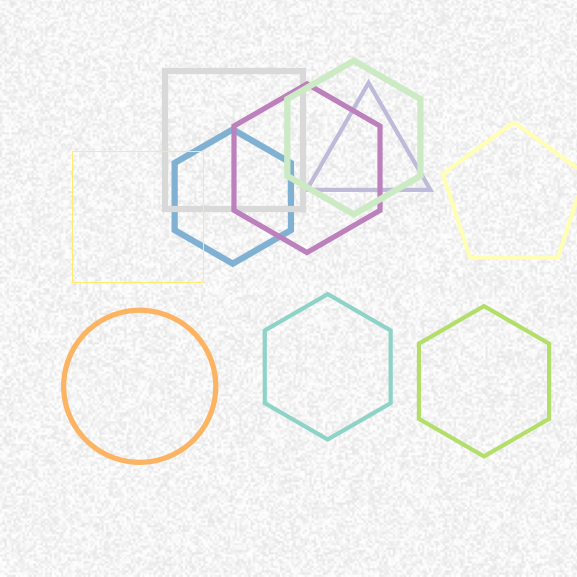[{"shape": "hexagon", "thickness": 2, "radius": 0.63, "center": [0.567, 0.364]}, {"shape": "pentagon", "thickness": 2, "radius": 0.65, "center": [0.89, 0.658]}, {"shape": "triangle", "thickness": 2, "radius": 0.62, "center": [0.638, 0.732]}, {"shape": "hexagon", "thickness": 3, "radius": 0.58, "center": [0.403, 0.659]}, {"shape": "circle", "thickness": 2.5, "radius": 0.66, "center": [0.242, 0.33]}, {"shape": "hexagon", "thickness": 2, "radius": 0.65, "center": [0.838, 0.339]}, {"shape": "square", "thickness": 3, "radius": 0.6, "center": [0.405, 0.757]}, {"shape": "hexagon", "thickness": 2.5, "radius": 0.73, "center": [0.532, 0.708]}, {"shape": "hexagon", "thickness": 3, "radius": 0.67, "center": [0.613, 0.761]}, {"shape": "square", "thickness": 0.5, "radius": 0.57, "center": [0.238, 0.624]}]